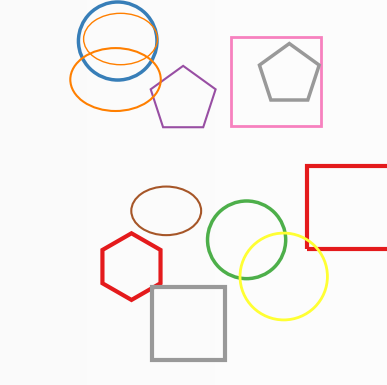[{"shape": "hexagon", "thickness": 3, "radius": 0.43, "center": [0.339, 0.308]}, {"shape": "square", "thickness": 3, "radius": 0.54, "center": [0.9, 0.461]}, {"shape": "circle", "thickness": 2.5, "radius": 0.51, "center": [0.304, 0.893]}, {"shape": "circle", "thickness": 2.5, "radius": 0.5, "center": [0.636, 0.377]}, {"shape": "pentagon", "thickness": 1.5, "radius": 0.44, "center": [0.473, 0.741]}, {"shape": "oval", "thickness": 1, "radius": 0.48, "center": [0.311, 0.899]}, {"shape": "oval", "thickness": 1.5, "radius": 0.58, "center": [0.298, 0.793]}, {"shape": "circle", "thickness": 2, "radius": 0.56, "center": [0.732, 0.282]}, {"shape": "oval", "thickness": 1.5, "radius": 0.45, "center": [0.429, 0.452]}, {"shape": "square", "thickness": 2, "radius": 0.58, "center": [0.712, 0.789]}, {"shape": "square", "thickness": 3, "radius": 0.48, "center": [0.486, 0.16]}, {"shape": "pentagon", "thickness": 2.5, "radius": 0.41, "center": [0.747, 0.806]}]